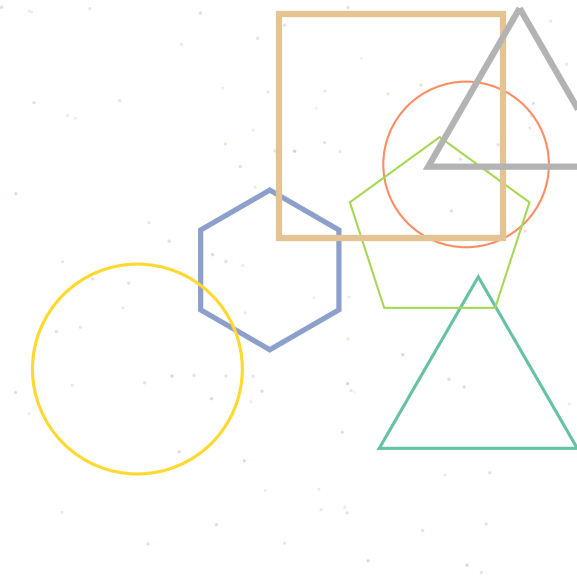[{"shape": "triangle", "thickness": 1.5, "radius": 0.99, "center": [0.828, 0.322]}, {"shape": "circle", "thickness": 1, "radius": 0.72, "center": [0.807, 0.714]}, {"shape": "hexagon", "thickness": 2.5, "radius": 0.69, "center": [0.467, 0.532]}, {"shape": "pentagon", "thickness": 1, "radius": 0.82, "center": [0.761, 0.598]}, {"shape": "circle", "thickness": 1.5, "radius": 0.91, "center": [0.238, 0.36]}, {"shape": "square", "thickness": 3, "radius": 0.97, "center": [0.678, 0.781]}, {"shape": "triangle", "thickness": 3, "radius": 0.91, "center": [0.9, 0.802]}]